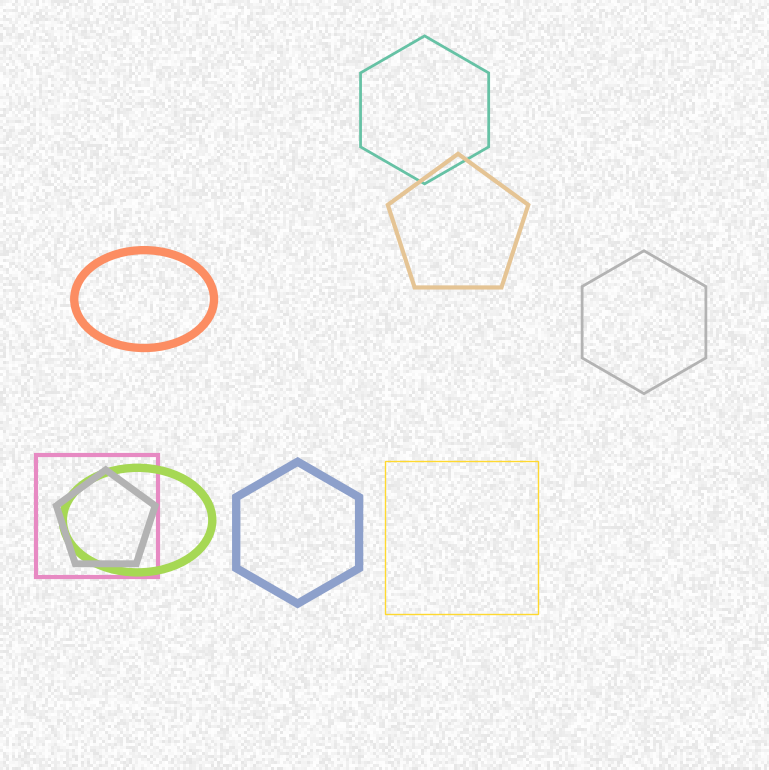[{"shape": "hexagon", "thickness": 1, "radius": 0.48, "center": [0.551, 0.857]}, {"shape": "oval", "thickness": 3, "radius": 0.45, "center": [0.187, 0.612]}, {"shape": "hexagon", "thickness": 3, "radius": 0.46, "center": [0.387, 0.308]}, {"shape": "square", "thickness": 1.5, "radius": 0.4, "center": [0.126, 0.33]}, {"shape": "oval", "thickness": 3, "radius": 0.49, "center": [0.179, 0.325]}, {"shape": "square", "thickness": 0.5, "radius": 0.5, "center": [0.599, 0.302]}, {"shape": "pentagon", "thickness": 1.5, "radius": 0.48, "center": [0.595, 0.704]}, {"shape": "pentagon", "thickness": 2.5, "radius": 0.34, "center": [0.137, 0.322]}, {"shape": "hexagon", "thickness": 1, "radius": 0.46, "center": [0.836, 0.582]}]